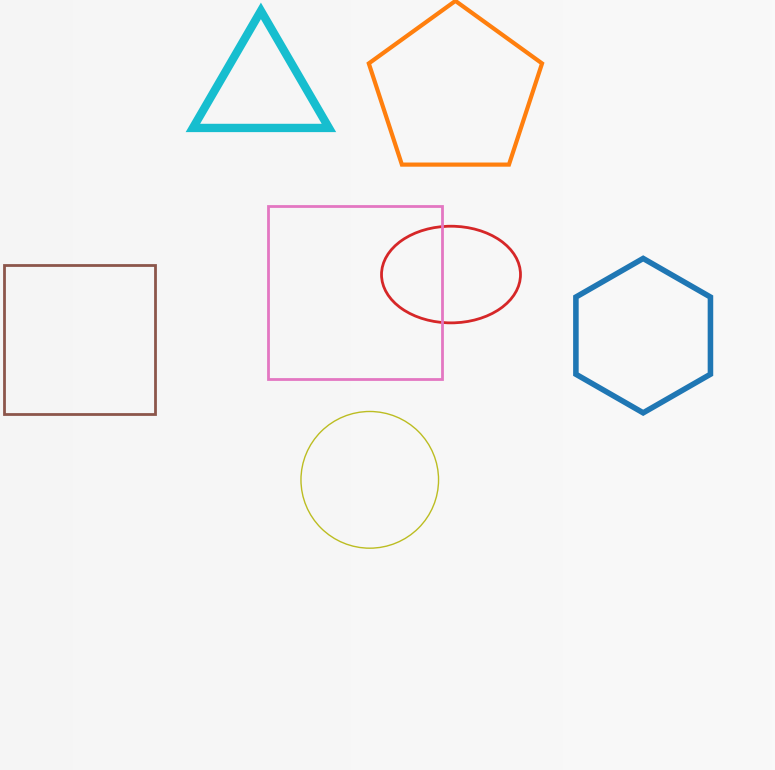[{"shape": "hexagon", "thickness": 2, "radius": 0.5, "center": [0.83, 0.564]}, {"shape": "pentagon", "thickness": 1.5, "radius": 0.59, "center": [0.588, 0.881]}, {"shape": "oval", "thickness": 1, "radius": 0.45, "center": [0.582, 0.643]}, {"shape": "square", "thickness": 1, "radius": 0.49, "center": [0.103, 0.559]}, {"shape": "square", "thickness": 1, "radius": 0.56, "center": [0.459, 0.62]}, {"shape": "circle", "thickness": 0.5, "radius": 0.44, "center": [0.477, 0.377]}, {"shape": "triangle", "thickness": 3, "radius": 0.51, "center": [0.337, 0.885]}]